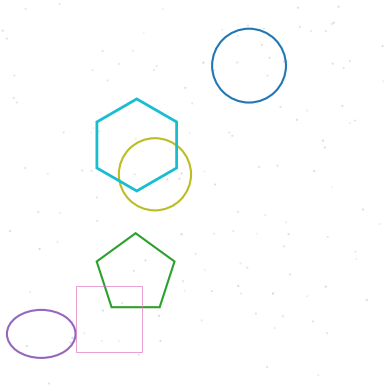[{"shape": "circle", "thickness": 1.5, "radius": 0.48, "center": [0.647, 0.83]}, {"shape": "pentagon", "thickness": 1.5, "radius": 0.53, "center": [0.352, 0.288]}, {"shape": "oval", "thickness": 1.5, "radius": 0.45, "center": [0.107, 0.133]}, {"shape": "square", "thickness": 0.5, "radius": 0.43, "center": [0.284, 0.171]}, {"shape": "circle", "thickness": 1.5, "radius": 0.47, "center": [0.402, 0.547]}, {"shape": "hexagon", "thickness": 2, "radius": 0.6, "center": [0.355, 0.623]}]